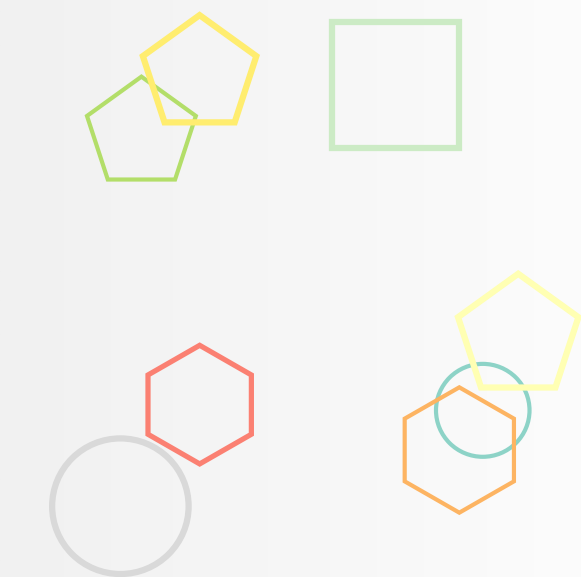[{"shape": "circle", "thickness": 2, "radius": 0.4, "center": [0.831, 0.289]}, {"shape": "pentagon", "thickness": 3, "radius": 0.54, "center": [0.892, 0.416]}, {"shape": "hexagon", "thickness": 2.5, "radius": 0.51, "center": [0.344, 0.299]}, {"shape": "hexagon", "thickness": 2, "radius": 0.54, "center": [0.79, 0.22]}, {"shape": "pentagon", "thickness": 2, "radius": 0.49, "center": [0.243, 0.768]}, {"shape": "circle", "thickness": 3, "radius": 0.59, "center": [0.207, 0.123]}, {"shape": "square", "thickness": 3, "radius": 0.55, "center": [0.68, 0.853]}, {"shape": "pentagon", "thickness": 3, "radius": 0.51, "center": [0.343, 0.87]}]